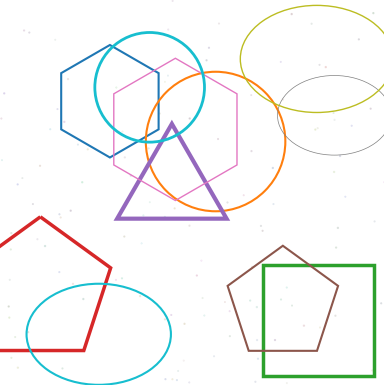[{"shape": "hexagon", "thickness": 1.5, "radius": 0.73, "center": [0.285, 0.737]}, {"shape": "circle", "thickness": 1.5, "radius": 0.91, "center": [0.56, 0.632]}, {"shape": "square", "thickness": 2.5, "radius": 0.72, "center": [0.828, 0.168]}, {"shape": "pentagon", "thickness": 2.5, "radius": 0.96, "center": [0.105, 0.245]}, {"shape": "triangle", "thickness": 3, "radius": 0.82, "center": [0.446, 0.514]}, {"shape": "pentagon", "thickness": 1.5, "radius": 0.75, "center": [0.735, 0.211]}, {"shape": "hexagon", "thickness": 1, "radius": 0.92, "center": [0.456, 0.664]}, {"shape": "oval", "thickness": 0.5, "radius": 0.74, "center": [0.868, 0.7]}, {"shape": "oval", "thickness": 1, "radius": 0.99, "center": [0.823, 0.847]}, {"shape": "oval", "thickness": 1.5, "radius": 0.94, "center": [0.256, 0.132]}, {"shape": "circle", "thickness": 2, "radius": 0.71, "center": [0.389, 0.773]}]